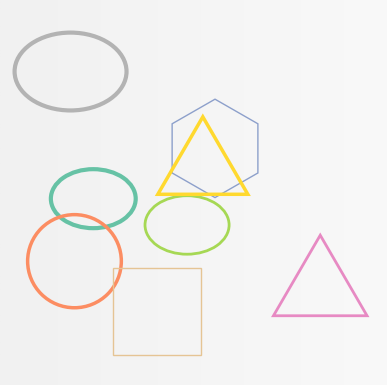[{"shape": "oval", "thickness": 3, "radius": 0.55, "center": [0.241, 0.484]}, {"shape": "circle", "thickness": 2.5, "radius": 0.6, "center": [0.192, 0.322]}, {"shape": "hexagon", "thickness": 1, "radius": 0.64, "center": [0.555, 0.615]}, {"shape": "triangle", "thickness": 2, "radius": 0.7, "center": [0.826, 0.25]}, {"shape": "oval", "thickness": 2, "radius": 0.54, "center": [0.483, 0.416]}, {"shape": "triangle", "thickness": 2.5, "radius": 0.67, "center": [0.523, 0.562]}, {"shape": "square", "thickness": 1, "radius": 0.56, "center": [0.405, 0.191]}, {"shape": "oval", "thickness": 3, "radius": 0.72, "center": [0.182, 0.814]}]